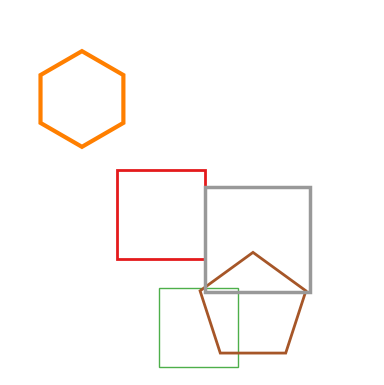[{"shape": "square", "thickness": 2, "radius": 0.58, "center": [0.419, 0.443]}, {"shape": "square", "thickness": 1, "radius": 0.52, "center": [0.515, 0.149]}, {"shape": "hexagon", "thickness": 3, "radius": 0.62, "center": [0.213, 0.743]}, {"shape": "pentagon", "thickness": 2, "radius": 0.72, "center": [0.657, 0.2]}, {"shape": "square", "thickness": 2.5, "radius": 0.68, "center": [0.669, 0.378]}]